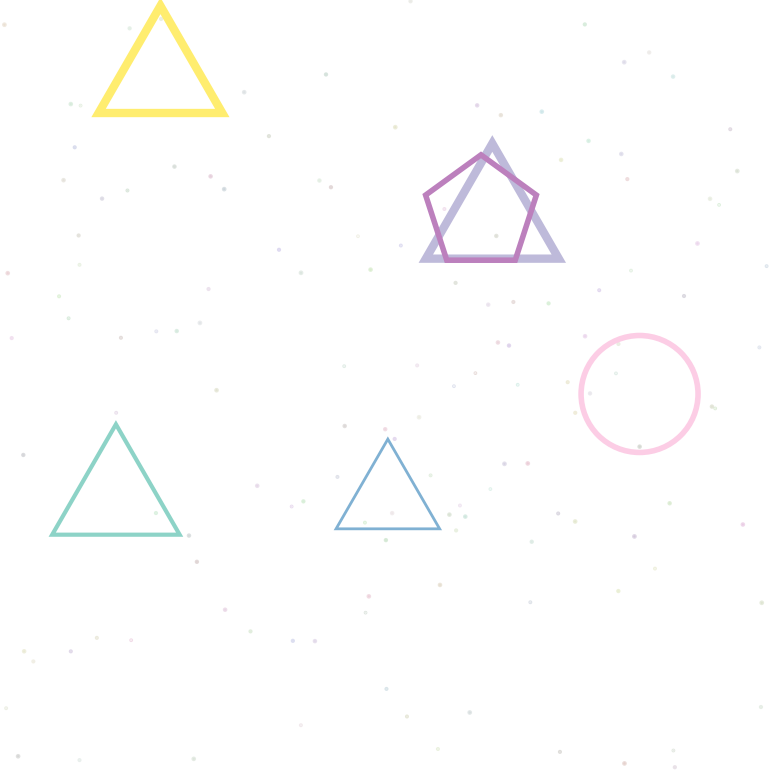[{"shape": "triangle", "thickness": 1.5, "radius": 0.48, "center": [0.151, 0.353]}, {"shape": "triangle", "thickness": 3, "radius": 0.5, "center": [0.639, 0.714]}, {"shape": "triangle", "thickness": 1, "radius": 0.39, "center": [0.504, 0.352]}, {"shape": "circle", "thickness": 2, "radius": 0.38, "center": [0.831, 0.488]}, {"shape": "pentagon", "thickness": 2, "radius": 0.38, "center": [0.625, 0.723]}, {"shape": "triangle", "thickness": 3, "radius": 0.46, "center": [0.208, 0.9]}]